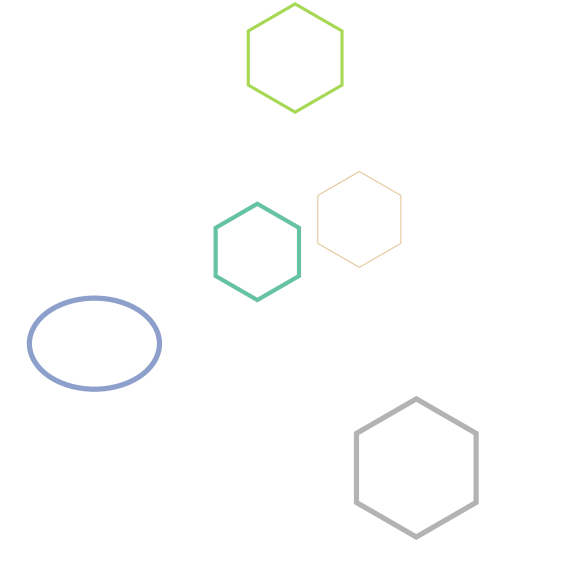[{"shape": "hexagon", "thickness": 2, "radius": 0.42, "center": [0.446, 0.563]}, {"shape": "oval", "thickness": 2.5, "radius": 0.56, "center": [0.164, 0.404]}, {"shape": "hexagon", "thickness": 1.5, "radius": 0.47, "center": [0.511, 0.899]}, {"shape": "hexagon", "thickness": 0.5, "radius": 0.42, "center": [0.622, 0.619]}, {"shape": "hexagon", "thickness": 2.5, "radius": 0.6, "center": [0.721, 0.189]}]